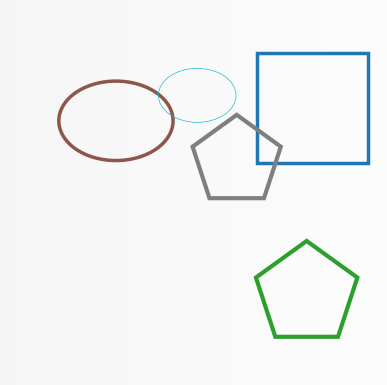[{"shape": "square", "thickness": 2.5, "radius": 0.71, "center": [0.806, 0.72]}, {"shape": "pentagon", "thickness": 3, "radius": 0.69, "center": [0.791, 0.237]}, {"shape": "oval", "thickness": 2.5, "radius": 0.74, "center": [0.299, 0.686]}, {"shape": "pentagon", "thickness": 3, "radius": 0.6, "center": [0.611, 0.582]}, {"shape": "oval", "thickness": 0.5, "radius": 0.5, "center": [0.509, 0.752]}]